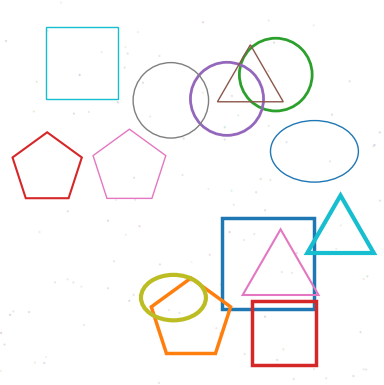[{"shape": "oval", "thickness": 1, "radius": 0.57, "center": [0.817, 0.607]}, {"shape": "square", "thickness": 2.5, "radius": 0.59, "center": [0.696, 0.316]}, {"shape": "pentagon", "thickness": 2.5, "radius": 0.54, "center": [0.496, 0.169]}, {"shape": "circle", "thickness": 2, "radius": 0.47, "center": [0.716, 0.806]}, {"shape": "square", "thickness": 2.5, "radius": 0.41, "center": [0.737, 0.136]}, {"shape": "pentagon", "thickness": 1.5, "radius": 0.47, "center": [0.123, 0.562]}, {"shape": "circle", "thickness": 2, "radius": 0.47, "center": [0.59, 0.743]}, {"shape": "triangle", "thickness": 1, "radius": 0.49, "center": [0.65, 0.785]}, {"shape": "triangle", "thickness": 1.5, "radius": 0.57, "center": [0.729, 0.291]}, {"shape": "pentagon", "thickness": 1, "radius": 0.5, "center": [0.336, 0.565]}, {"shape": "circle", "thickness": 1, "radius": 0.49, "center": [0.444, 0.739]}, {"shape": "oval", "thickness": 3, "radius": 0.42, "center": [0.45, 0.227]}, {"shape": "triangle", "thickness": 3, "radius": 0.5, "center": [0.884, 0.393]}, {"shape": "square", "thickness": 1, "radius": 0.47, "center": [0.213, 0.837]}]